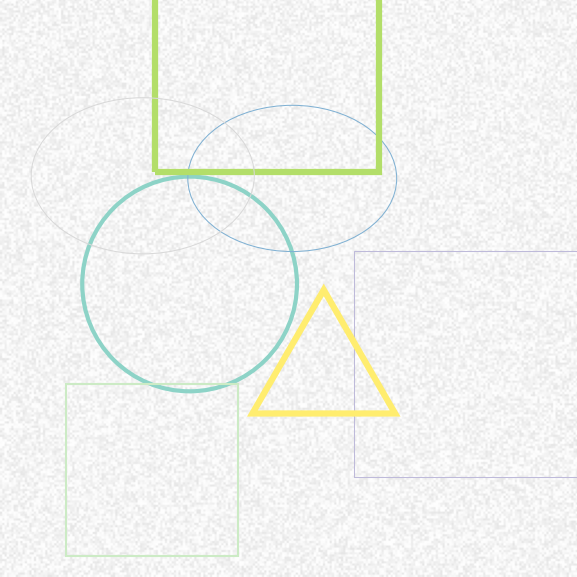[{"shape": "circle", "thickness": 2, "radius": 0.93, "center": [0.328, 0.507]}, {"shape": "square", "thickness": 0.5, "radius": 0.98, "center": [0.808, 0.369]}, {"shape": "oval", "thickness": 0.5, "radius": 0.9, "center": [0.506, 0.69]}, {"shape": "square", "thickness": 3, "radius": 0.97, "center": [0.462, 0.894]}, {"shape": "oval", "thickness": 0.5, "radius": 0.97, "center": [0.247, 0.695]}, {"shape": "square", "thickness": 1, "radius": 0.74, "center": [0.263, 0.185]}, {"shape": "triangle", "thickness": 3, "radius": 0.71, "center": [0.561, 0.355]}]